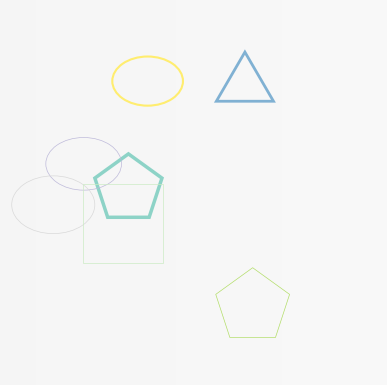[{"shape": "pentagon", "thickness": 2.5, "radius": 0.46, "center": [0.331, 0.509]}, {"shape": "oval", "thickness": 0.5, "radius": 0.49, "center": [0.216, 0.574]}, {"shape": "triangle", "thickness": 2, "radius": 0.43, "center": [0.632, 0.78]}, {"shape": "pentagon", "thickness": 0.5, "radius": 0.5, "center": [0.652, 0.204]}, {"shape": "oval", "thickness": 0.5, "radius": 0.54, "center": [0.137, 0.468]}, {"shape": "square", "thickness": 0.5, "radius": 0.51, "center": [0.318, 0.42]}, {"shape": "oval", "thickness": 1.5, "radius": 0.46, "center": [0.381, 0.789]}]